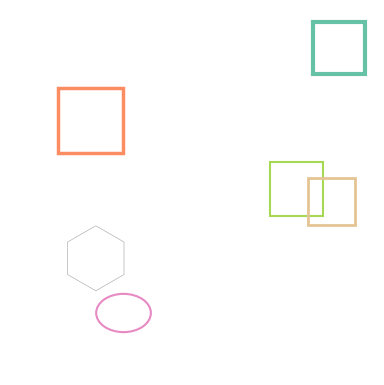[{"shape": "square", "thickness": 3, "radius": 0.34, "center": [0.881, 0.876]}, {"shape": "square", "thickness": 2.5, "radius": 0.42, "center": [0.235, 0.688]}, {"shape": "oval", "thickness": 1.5, "radius": 0.36, "center": [0.321, 0.187]}, {"shape": "square", "thickness": 1.5, "radius": 0.35, "center": [0.771, 0.509]}, {"shape": "square", "thickness": 2, "radius": 0.31, "center": [0.86, 0.477]}, {"shape": "hexagon", "thickness": 0.5, "radius": 0.42, "center": [0.249, 0.329]}]